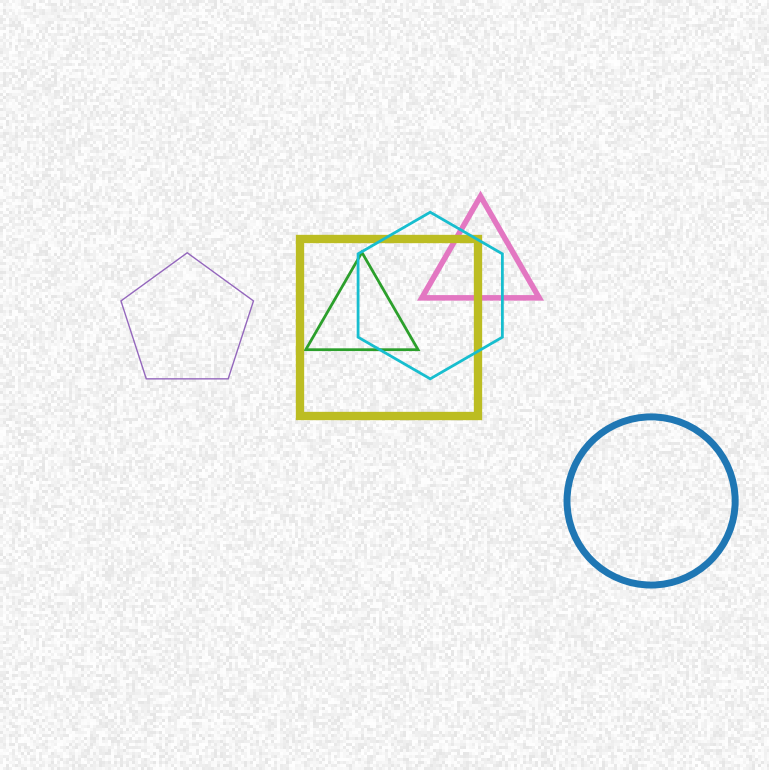[{"shape": "circle", "thickness": 2.5, "radius": 0.55, "center": [0.846, 0.349]}, {"shape": "triangle", "thickness": 1, "radius": 0.42, "center": [0.47, 0.588]}, {"shape": "pentagon", "thickness": 0.5, "radius": 0.45, "center": [0.243, 0.581]}, {"shape": "triangle", "thickness": 2, "radius": 0.44, "center": [0.624, 0.657]}, {"shape": "square", "thickness": 3, "radius": 0.58, "center": [0.506, 0.575]}, {"shape": "hexagon", "thickness": 1, "radius": 0.54, "center": [0.559, 0.616]}]